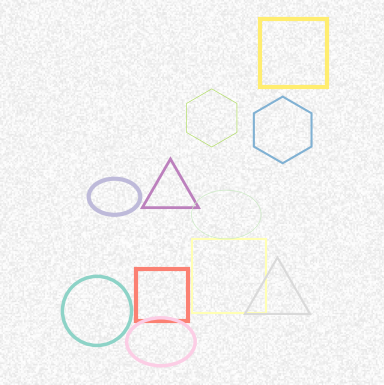[{"shape": "circle", "thickness": 2.5, "radius": 0.45, "center": [0.252, 0.192]}, {"shape": "square", "thickness": 1.5, "radius": 0.48, "center": [0.596, 0.282]}, {"shape": "oval", "thickness": 3, "radius": 0.33, "center": [0.297, 0.489]}, {"shape": "square", "thickness": 3, "radius": 0.34, "center": [0.421, 0.234]}, {"shape": "hexagon", "thickness": 1.5, "radius": 0.43, "center": [0.734, 0.663]}, {"shape": "hexagon", "thickness": 0.5, "radius": 0.38, "center": [0.55, 0.694]}, {"shape": "oval", "thickness": 2.5, "radius": 0.44, "center": [0.418, 0.112]}, {"shape": "triangle", "thickness": 1.5, "radius": 0.49, "center": [0.721, 0.233]}, {"shape": "triangle", "thickness": 2, "radius": 0.42, "center": [0.443, 0.503]}, {"shape": "oval", "thickness": 0.5, "radius": 0.45, "center": [0.588, 0.443]}, {"shape": "square", "thickness": 3, "radius": 0.44, "center": [0.762, 0.862]}]